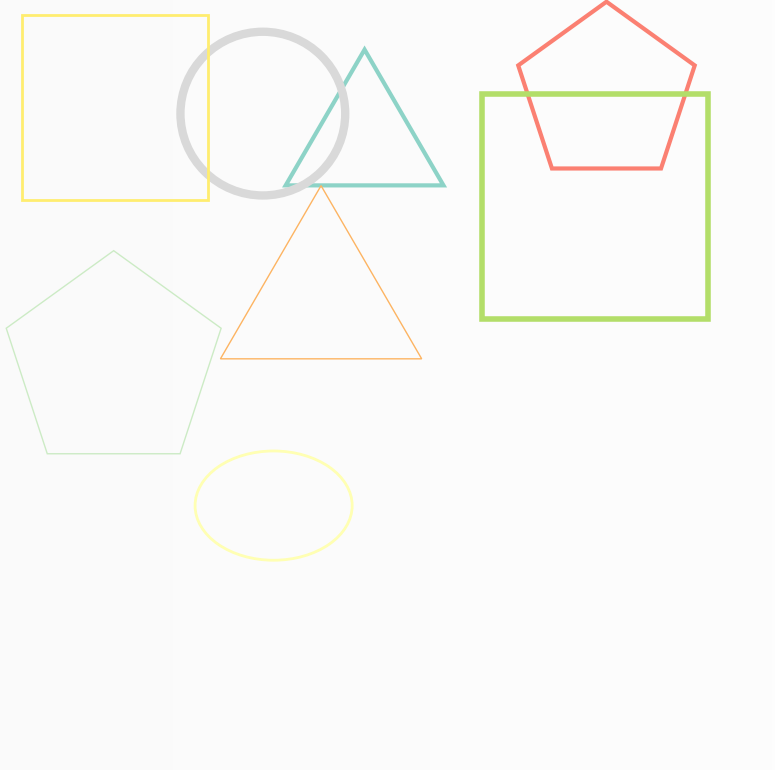[{"shape": "triangle", "thickness": 1.5, "radius": 0.59, "center": [0.47, 0.818]}, {"shape": "oval", "thickness": 1, "radius": 0.51, "center": [0.353, 0.343]}, {"shape": "pentagon", "thickness": 1.5, "radius": 0.6, "center": [0.783, 0.878]}, {"shape": "triangle", "thickness": 0.5, "radius": 0.75, "center": [0.414, 0.609]}, {"shape": "square", "thickness": 2, "radius": 0.73, "center": [0.768, 0.731]}, {"shape": "circle", "thickness": 3, "radius": 0.53, "center": [0.339, 0.852]}, {"shape": "pentagon", "thickness": 0.5, "radius": 0.73, "center": [0.147, 0.529]}, {"shape": "square", "thickness": 1, "radius": 0.6, "center": [0.148, 0.86]}]